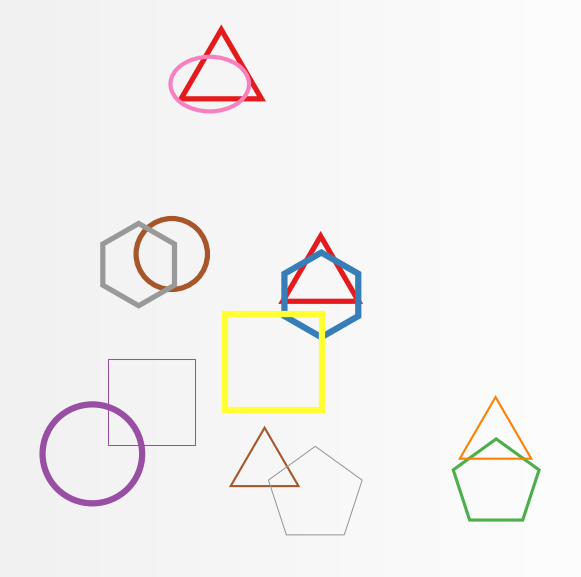[{"shape": "triangle", "thickness": 2.5, "radius": 0.38, "center": [0.552, 0.515]}, {"shape": "triangle", "thickness": 2.5, "radius": 0.4, "center": [0.381, 0.868]}, {"shape": "hexagon", "thickness": 3, "radius": 0.37, "center": [0.553, 0.488]}, {"shape": "pentagon", "thickness": 1.5, "radius": 0.39, "center": [0.854, 0.161]}, {"shape": "circle", "thickness": 3, "radius": 0.43, "center": [0.159, 0.213]}, {"shape": "square", "thickness": 0.5, "radius": 0.37, "center": [0.26, 0.303]}, {"shape": "triangle", "thickness": 1, "radius": 0.36, "center": [0.853, 0.24]}, {"shape": "square", "thickness": 3, "radius": 0.42, "center": [0.471, 0.372]}, {"shape": "circle", "thickness": 2.5, "radius": 0.31, "center": [0.296, 0.559]}, {"shape": "triangle", "thickness": 1, "radius": 0.34, "center": [0.455, 0.191]}, {"shape": "oval", "thickness": 2, "radius": 0.34, "center": [0.361, 0.854]}, {"shape": "hexagon", "thickness": 2.5, "radius": 0.36, "center": [0.239, 0.541]}, {"shape": "pentagon", "thickness": 0.5, "radius": 0.42, "center": [0.542, 0.142]}]